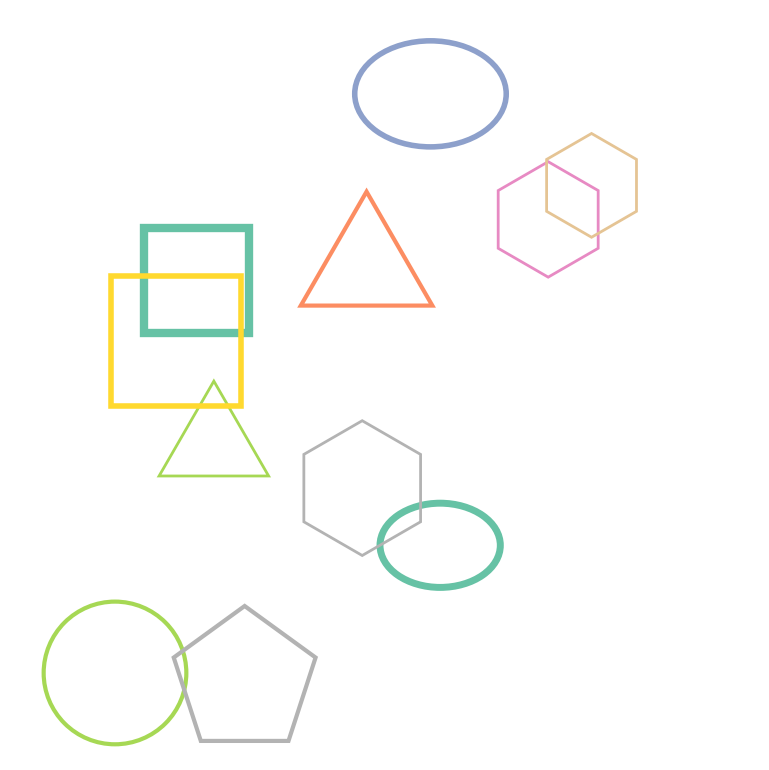[{"shape": "oval", "thickness": 2.5, "radius": 0.39, "center": [0.572, 0.292]}, {"shape": "square", "thickness": 3, "radius": 0.34, "center": [0.255, 0.636]}, {"shape": "triangle", "thickness": 1.5, "radius": 0.49, "center": [0.476, 0.652]}, {"shape": "oval", "thickness": 2, "radius": 0.49, "center": [0.559, 0.878]}, {"shape": "hexagon", "thickness": 1, "radius": 0.37, "center": [0.712, 0.715]}, {"shape": "triangle", "thickness": 1, "radius": 0.41, "center": [0.278, 0.423]}, {"shape": "circle", "thickness": 1.5, "radius": 0.46, "center": [0.149, 0.126]}, {"shape": "square", "thickness": 2, "radius": 0.42, "center": [0.229, 0.557]}, {"shape": "hexagon", "thickness": 1, "radius": 0.34, "center": [0.768, 0.759]}, {"shape": "pentagon", "thickness": 1.5, "radius": 0.48, "center": [0.318, 0.116]}, {"shape": "hexagon", "thickness": 1, "radius": 0.44, "center": [0.47, 0.366]}]